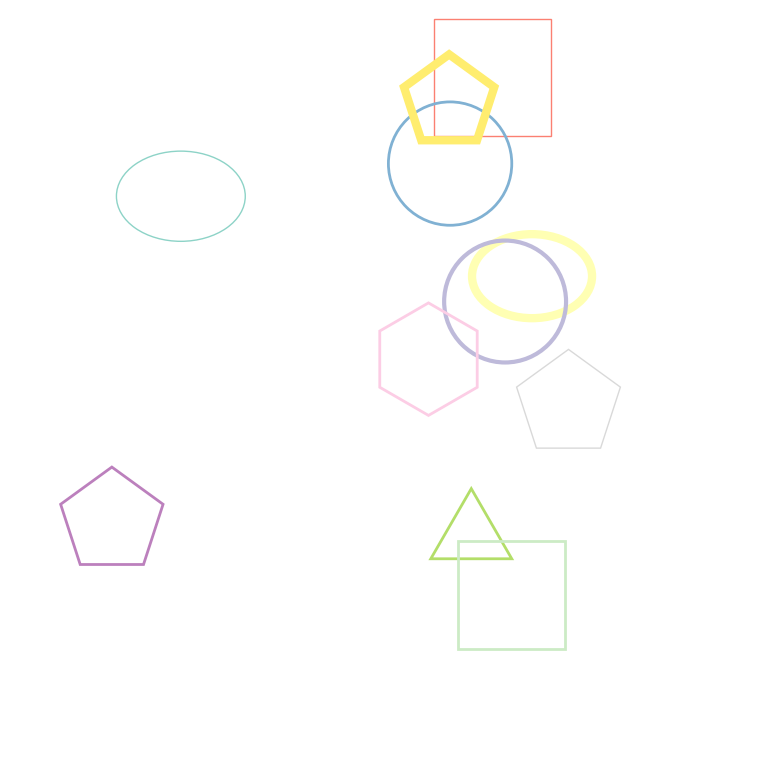[{"shape": "oval", "thickness": 0.5, "radius": 0.42, "center": [0.235, 0.745]}, {"shape": "oval", "thickness": 3, "radius": 0.39, "center": [0.691, 0.641]}, {"shape": "circle", "thickness": 1.5, "radius": 0.4, "center": [0.656, 0.608]}, {"shape": "square", "thickness": 0.5, "radius": 0.38, "center": [0.639, 0.9]}, {"shape": "circle", "thickness": 1, "radius": 0.4, "center": [0.585, 0.788]}, {"shape": "triangle", "thickness": 1, "radius": 0.3, "center": [0.612, 0.305]}, {"shape": "hexagon", "thickness": 1, "radius": 0.37, "center": [0.556, 0.534]}, {"shape": "pentagon", "thickness": 0.5, "radius": 0.35, "center": [0.738, 0.475]}, {"shape": "pentagon", "thickness": 1, "radius": 0.35, "center": [0.145, 0.323]}, {"shape": "square", "thickness": 1, "radius": 0.35, "center": [0.664, 0.227]}, {"shape": "pentagon", "thickness": 3, "radius": 0.31, "center": [0.583, 0.868]}]